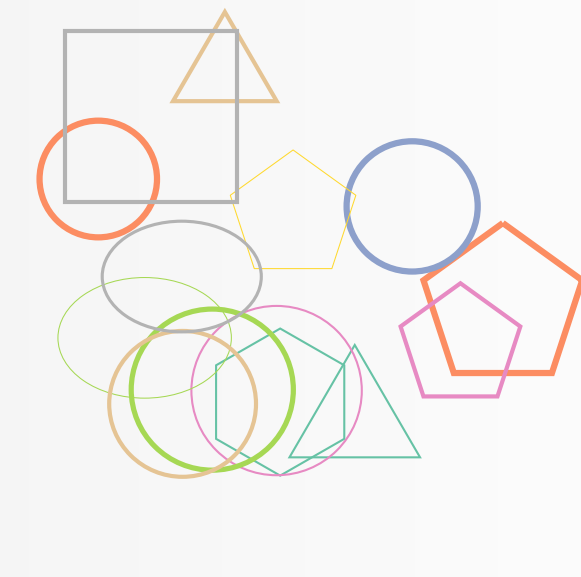[{"shape": "hexagon", "thickness": 1, "radius": 0.64, "center": [0.482, 0.303]}, {"shape": "triangle", "thickness": 1, "radius": 0.65, "center": [0.61, 0.272]}, {"shape": "circle", "thickness": 3, "radius": 0.51, "center": [0.169, 0.689]}, {"shape": "pentagon", "thickness": 3, "radius": 0.72, "center": [0.865, 0.469]}, {"shape": "circle", "thickness": 3, "radius": 0.56, "center": [0.709, 0.642]}, {"shape": "pentagon", "thickness": 2, "radius": 0.54, "center": [0.792, 0.4]}, {"shape": "circle", "thickness": 1, "radius": 0.73, "center": [0.476, 0.323]}, {"shape": "oval", "thickness": 0.5, "radius": 0.75, "center": [0.249, 0.414]}, {"shape": "circle", "thickness": 2.5, "radius": 0.7, "center": [0.365, 0.324]}, {"shape": "pentagon", "thickness": 0.5, "radius": 0.57, "center": [0.504, 0.626]}, {"shape": "circle", "thickness": 2, "radius": 0.63, "center": [0.314, 0.3]}, {"shape": "triangle", "thickness": 2, "radius": 0.51, "center": [0.387, 0.875]}, {"shape": "oval", "thickness": 1.5, "radius": 0.68, "center": [0.313, 0.52]}, {"shape": "square", "thickness": 2, "radius": 0.74, "center": [0.26, 0.798]}]